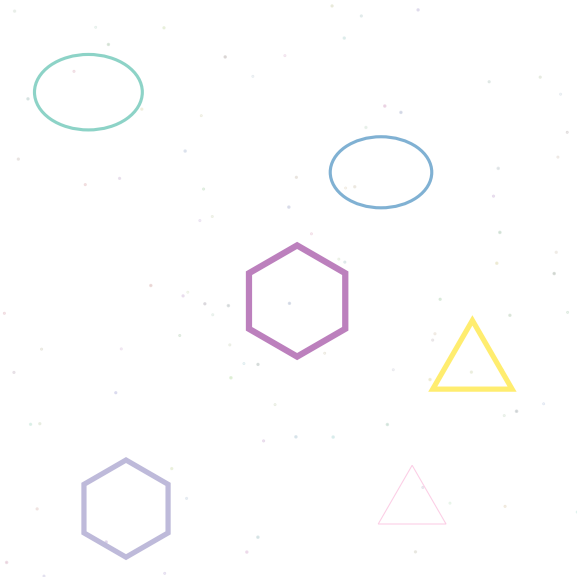[{"shape": "oval", "thickness": 1.5, "radius": 0.47, "center": [0.153, 0.84]}, {"shape": "hexagon", "thickness": 2.5, "radius": 0.42, "center": [0.218, 0.118]}, {"shape": "oval", "thickness": 1.5, "radius": 0.44, "center": [0.66, 0.701]}, {"shape": "triangle", "thickness": 0.5, "radius": 0.34, "center": [0.714, 0.126]}, {"shape": "hexagon", "thickness": 3, "radius": 0.48, "center": [0.514, 0.478]}, {"shape": "triangle", "thickness": 2.5, "radius": 0.4, "center": [0.818, 0.365]}]